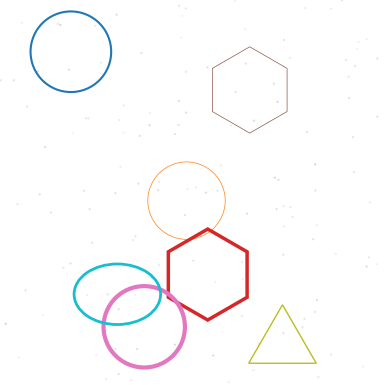[{"shape": "circle", "thickness": 1.5, "radius": 0.52, "center": [0.184, 0.866]}, {"shape": "circle", "thickness": 0.5, "radius": 0.5, "center": [0.484, 0.479]}, {"shape": "hexagon", "thickness": 2.5, "radius": 0.59, "center": [0.54, 0.287]}, {"shape": "hexagon", "thickness": 0.5, "radius": 0.56, "center": [0.649, 0.766]}, {"shape": "circle", "thickness": 3, "radius": 0.53, "center": [0.375, 0.151]}, {"shape": "triangle", "thickness": 1, "radius": 0.51, "center": [0.734, 0.107]}, {"shape": "oval", "thickness": 2, "radius": 0.56, "center": [0.305, 0.236]}]